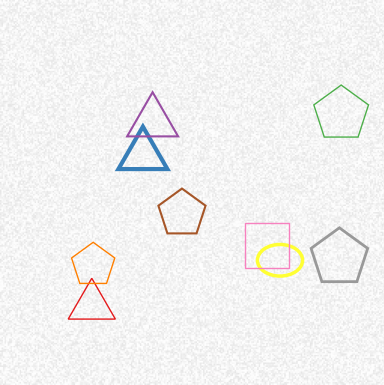[{"shape": "triangle", "thickness": 1, "radius": 0.35, "center": [0.238, 0.207]}, {"shape": "triangle", "thickness": 3, "radius": 0.37, "center": [0.371, 0.598]}, {"shape": "pentagon", "thickness": 1, "radius": 0.37, "center": [0.886, 0.704]}, {"shape": "triangle", "thickness": 1.5, "radius": 0.38, "center": [0.396, 0.684]}, {"shape": "pentagon", "thickness": 1, "radius": 0.3, "center": [0.242, 0.312]}, {"shape": "oval", "thickness": 2.5, "radius": 0.29, "center": [0.727, 0.324]}, {"shape": "pentagon", "thickness": 1.5, "radius": 0.32, "center": [0.473, 0.446]}, {"shape": "square", "thickness": 1, "radius": 0.29, "center": [0.693, 0.362]}, {"shape": "pentagon", "thickness": 2, "radius": 0.39, "center": [0.882, 0.331]}]